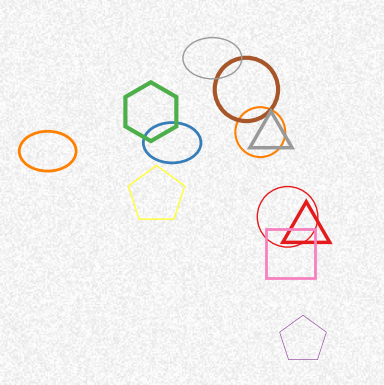[{"shape": "triangle", "thickness": 2.5, "radius": 0.35, "center": [0.795, 0.406]}, {"shape": "circle", "thickness": 1, "radius": 0.39, "center": [0.747, 0.437]}, {"shape": "oval", "thickness": 2, "radius": 0.37, "center": [0.447, 0.629]}, {"shape": "hexagon", "thickness": 3, "radius": 0.38, "center": [0.392, 0.71]}, {"shape": "pentagon", "thickness": 0.5, "radius": 0.32, "center": [0.787, 0.117]}, {"shape": "circle", "thickness": 1.5, "radius": 0.32, "center": [0.676, 0.657]}, {"shape": "oval", "thickness": 2, "radius": 0.37, "center": [0.124, 0.607]}, {"shape": "pentagon", "thickness": 1, "radius": 0.39, "center": [0.407, 0.493]}, {"shape": "circle", "thickness": 3, "radius": 0.41, "center": [0.64, 0.768]}, {"shape": "square", "thickness": 2, "radius": 0.32, "center": [0.754, 0.342]}, {"shape": "triangle", "thickness": 2.5, "radius": 0.32, "center": [0.704, 0.648]}, {"shape": "oval", "thickness": 1, "radius": 0.38, "center": [0.552, 0.849]}]